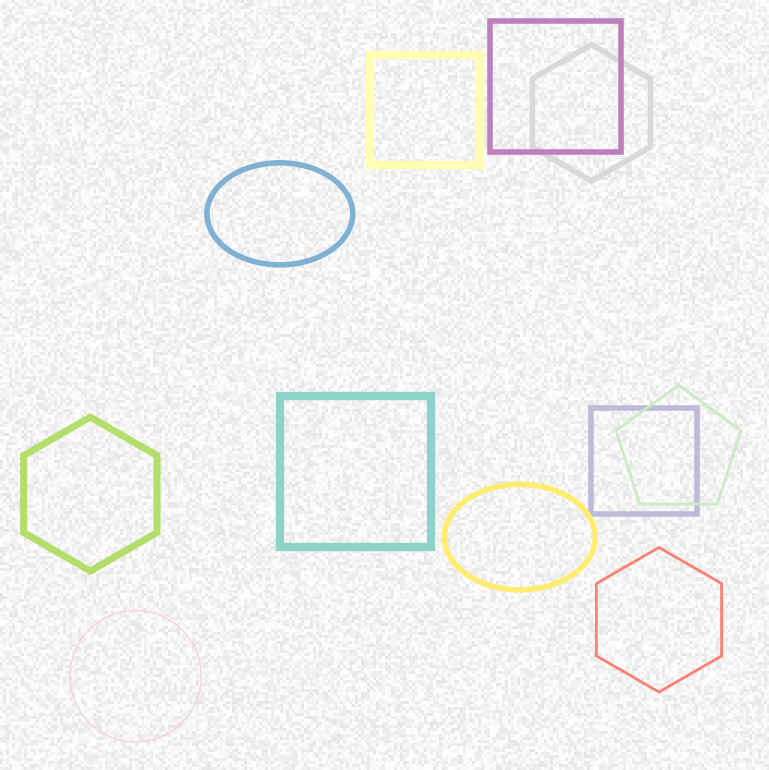[{"shape": "square", "thickness": 3, "radius": 0.49, "center": [0.461, 0.387]}, {"shape": "square", "thickness": 3, "radius": 0.36, "center": [0.552, 0.857]}, {"shape": "square", "thickness": 2, "radius": 0.34, "center": [0.836, 0.402]}, {"shape": "hexagon", "thickness": 1, "radius": 0.47, "center": [0.856, 0.195]}, {"shape": "oval", "thickness": 2, "radius": 0.47, "center": [0.363, 0.722]}, {"shape": "hexagon", "thickness": 2.5, "radius": 0.5, "center": [0.117, 0.358]}, {"shape": "circle", "thickness": 0.5, "radius": 0.43, "center": [0.176, 0.122]}, {"shape": "hexagon", "thickness": 2, "radius": 0.44, "center": [0.768, 0.853]}, {"shape": "square", "thickness": 2, "radius": 0.42, "center": [0.722, 0.888]}, {"shape": "pentagon", "thickness": 1, "radius": 0.43, "center": [0.881, 0.414]}, {"shape": "oval", "thickness": 2, "radius": 0.49, "center": [0.675, 0.302]}]